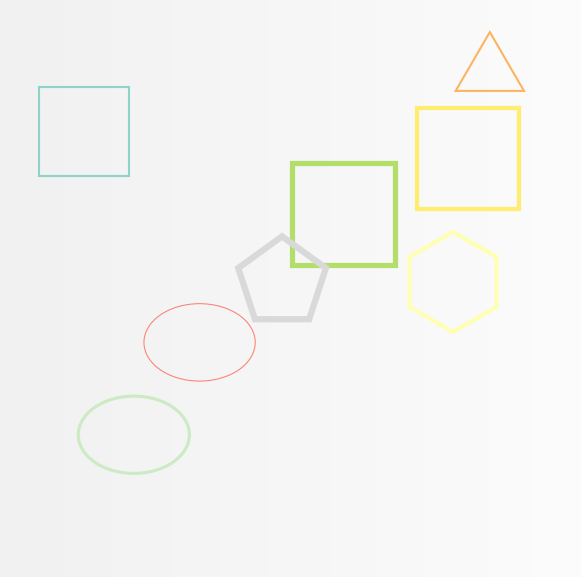[{"shape": "square", "thickness": 1, "radius": 0.39, "center": [0.145, 0.771]}, {"shape": "hexagon", "thickness": 2, "radius": 0.43, "center": [0.779, 0.511]}, {"shape": "oval", "thickness": 0.5, "radius": 0.48, "center": [0.343, 0.406]}, {"shape": "triangle", "thickness": 1, "radius": 0.34, "center": [0.843, 0.876]}, {"shape": "square", "thickness": 2.5, "radius": 0.44, "center": [0.59, 0.628]}, {"shape": "pentagon", "thickness": 3, "radius": 0.4, "center": [0.485, 0.51]}, {"shape": "oval", "thickness": 1.5, "radius": 0.48, "center": [0.23, 0.246]}, {"shape": "square", "thickness": 2, "radius": 0.44, "center": [0.805, 0.725]}]